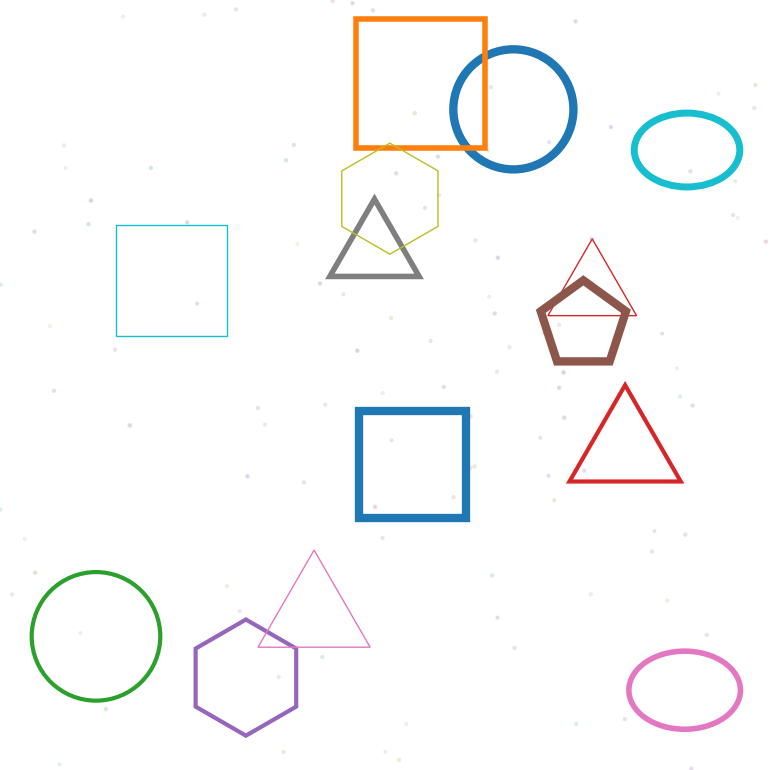[{"shape": "square", "thickness": 3, "radius": 0.35, "center": [0.536, 0.397]}, {"shape": "circle", "thickness": 3, "radius": 0.39, "center": [0.667, 0.858]}, {"shape": "square", "thickness": 2, "radius": 0.42, "center": [0.546, 0.892]}, {"shape": "circle", "thickness": 1.5, "radius": 0.42, "center": [0.125, 0.174]}, {"shape": "triangle", "thickness": 1.5, "radius": 0.42, "center": [0.812, 0.416]}, {"shape": "triangle", "thickness": 0.5, "radius": 0.33, "center": [0.769, 0.623]}, {"shape": "hexagon", "thickness": 1.5, "radius": 0.38, "center": [0.319, 0.12]}, {"shape": "pentagon", "thickness": 3, "radius": 0.29, "center": [0.758, 0.578]}, {"shape": "triangle", "thickness": 0.5, "radius": 0.42, "center": [0.408, 0.202]}, {"shape": "oval", "thickness": 2, "radius": 0.36, "center": [0.889, 0.104]}, {"shape": "triangle", "thickness": 2, "radius": 0.33, "center": [0.486, 0.674]}, {"shape": "hexagon", "thickness": 0.5, "radius": 0.36, "center": [0.506, 0.742]}, {"shape": "square", "thickness": 0.5, "radius": 0.36, "center": [0.223, 0.636]}, {"shape": "oval", "thickness": 2.5, "radius": 0.34, "center": [0.892, 0.805]}]